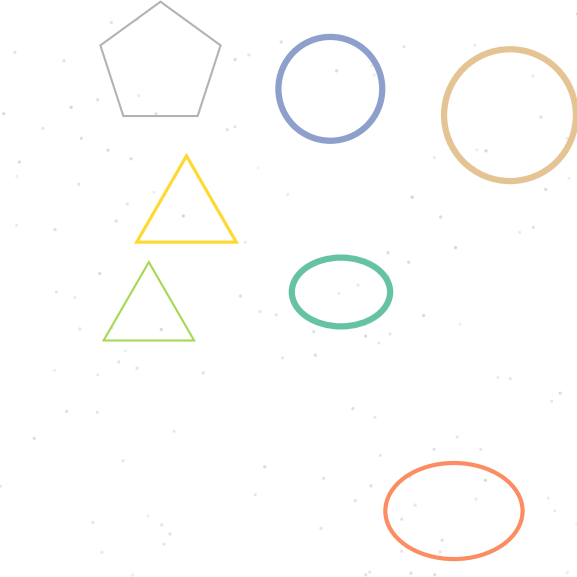[{"shape": "oval", "thickness": 3, "radius": 0.43, "center": [0.59, 0.494]}, {"shape": "oval", "thickness": 2, "radius": 0.59, "center": [0.786, 0.114]}, {"shape": "circle", "thickness": 3, "radius": 0.45, "center": [0.572, 0.845]}, {"shape": "triangle", "thickness": 1, "radius": 0.45, "center": [0.258, 0.455]}, {"shape": "triangle", "thickness": 1.5, "radius": 0.5, "center": [0.323, 0.63]}, {"shape": "circle", "thickness": 3, "radius": 0.57, "center": [0.883, 0.8]}, {"shape": "pentagon", "thickness": 1, "radius": 0.55, "center": [0.278, 0.887]}]